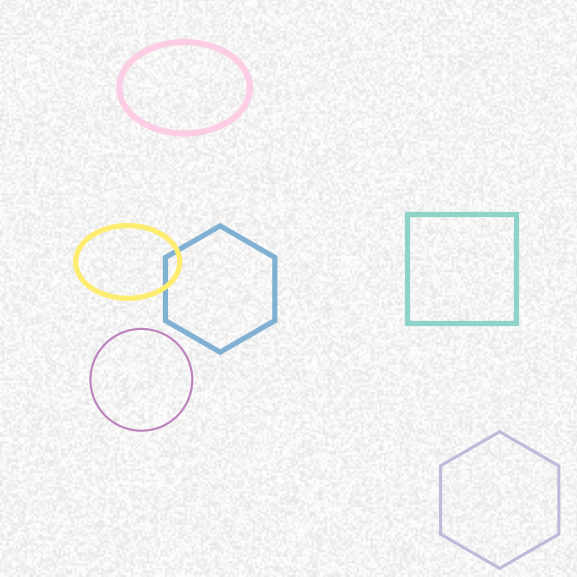[{"shape": "square", "thickness": 2.5, "radius": 0.47, "center": [0.799, 0.535]}, {"shape": "hexagon", "thickness": 1.5, "radius": 0.59, "center": [0.865, 0.133]}, {"shape": "hexagon", "thickness": 2.5, "radius": 0.55, "center": [0.381, 0.499]}, {"shape": "oval", "thickness": 3, "radius": 0.57, "center": [0.32, 0.847]}, {"shape": "circle", "thickness": 1, "radius": 0.44, "center": [0.245, 0.341]}, {"shape": "oval", "thickness": 2.5, "radius": 0.45, "center": [0.221, 0.546]}]